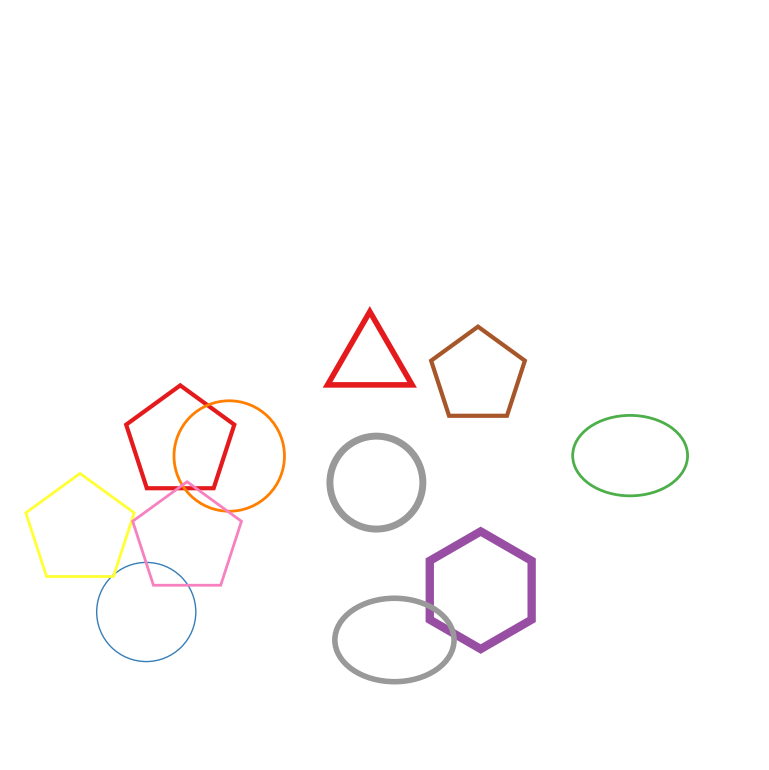[{"shape": "triangle", "thickness": 2, "radius": 0.32, "center": [0.48, 0.532]}, {"shape": "pentagon", "thickness": 1.5, "radius": 0.37, "center": [0.234, 0.426]}, {"shape": "circle", "thickness": 0.5, "radius": 0.32, "center": [0.19, 0.205]}, {"shape": "oval", "thickness": 1, "radius": 0.37, "center": [0.818, 0.408]}, {"shape": "hexagon", "thickness": 3, "radius": 0.38, "center": [0.624, 0.233]}, {"shape": "circle", "thickness": 1, "radius": 0.36, "center": [0.298, 0.408]}, {"shape": "pentagon", "thickness": 1, "radius": 0.37, "center": [0.104, 0.311]}, {"shape": "pentagon", "thickness": 1.5, "radius": 0.32, "center": [0.621, 0.512]}, {"shape": "pentagon", "thickness": 1, "radius": 0.37, "center": [0.243, 0.3]}, {"shape": "oval", "thickness": 2, "radius": 0.39, "center": [0.512, 0.169]}, {"shape": "circle", "thickness": 2.5, "radius": 0.3, "center": [0.489, 0.373]}]